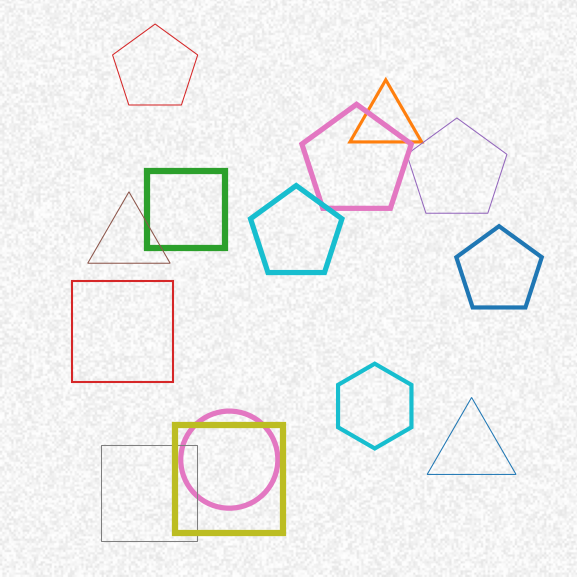[{"shape": "triangle", "thickness": 0.5, "radius": 0.44, "center": [0.817, 0.222]}, {"shape": "pentagon", "thickness": 2, "radius": 0.39, "center": [0.864, 0.53]}, {"shape": "triangle", "thickness": 1.5, "radius": 0.36, "center": [0.668, 0.789]}, {"shape": "square", "thickness": 3, "radius": 0.34, "center": [0.322, 0.636]}, {"shape": "pentagon", "thickness": 0.5, "radius": 0.39, "center": [0.269, 0.88]}, {"shape": "square", "thickness": 1, "radius": 0.44, "center": [0.211, 0.425]}, {"shape": "pentagon", "thickness": 0.5, "radius": 0.46, "center": [0.791, 0.704]}, {"shape": "triangle", "thickness": 0.5, "radius": 0.41, "center": [0.223, 0.585]}, {"shape": "pentagon", "thickness": 2.5, "radius": 0.5, "center": [0.617, 0.719]}, {"shape": "circle", "thickness": 2.5, "radius": 0.42, "center": [0.397, 0.203]}, {"shape": "square", "thickness": 0.5, "radius": 0.41, "center": [0.258, 0.145]}, {"shape": "square", "thickness": 3, "radius": 0.47, "center": [0.397, 0.17]}, {"shape": "pentagon", "thickness": 2.5, "radius": 0.42, "center": [0.513, 0.595]}, {"shape": "hexagon", "thickness": 2, "radius": 0.37, "center": [0.649, 0.296]}]